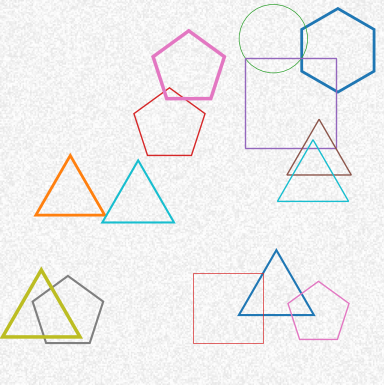[{"shape": "hexagon", "thickness": 2, "radius": 0.54, "center": [0.878, 0.869]}, {"shape": "triangle", "thickness": 1.5, "radius": 0.56, "center": [0.718, 0.238]}, {"shape": "triangle", "thickness": 2, "radius": 0.52, "center": [0.183, 0.493]}, {"shape": "circle", "thickness": 0.5, "radius": 0.44, "center": [0.71, 0.9]}, {"shape": "square", "thickness": 0.5, "radius": 0.46, "center": [0.592, 0.2]}, {"shape": "pentagon", "thickness": 1, "radius": 0.49, "center": [0.44, 0.675]}, {"shape": "square", "thickness": 1, "radius": 0.59, "center": [0.754, 0.732]}, {"shape": "triangle", "thickness": 1, "radius": 0.48, "center": [0.829, 0.594]}, {"shape": "pentagon", "thickness": 2.5, "radius": 0.49, "center": [0.49, 0.823]}, {"shape": "pentagon", "thickness": 1, "radius": 0.42, "center": [0.827, 0.186]}, {"shape": "pentagon", "thickness": 1.5, "radius": 0.48, "center": [0.176, 0.187]}, {"shape": "triangle", "thickness": 2.5, "radius": 0.58, "center": [0.107, 0.183]}, {"shape": "triangle", "thickness": 1.5, "radius": 0.54, "center": [0.359, 0.476]}, {"shape": "triangle", "thickness": 1, "radius": 0.53, "center": [0.813, 0.53]}]